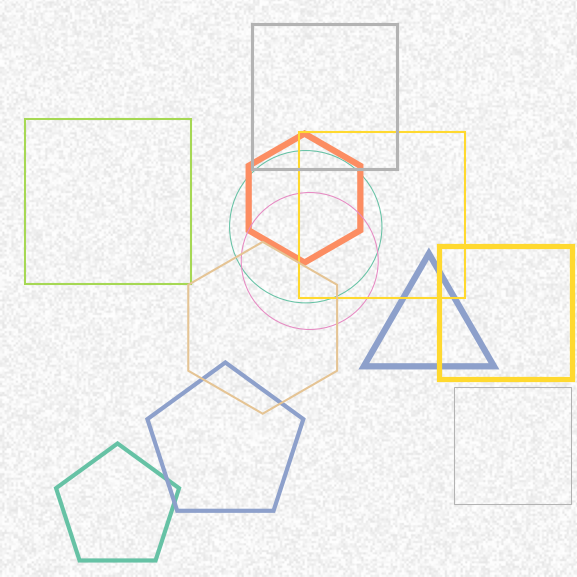[{"shape": "pentagon", "thickness": 2, "radius": 0.56, "center": [0.204, 0.119]}, {"shape": "circle", "thickness": 0.5, "radius": 0.66, "center": [0.529, 0.607]}, {"shape": "hexagon", "thickness": 3, "radius": 0.56, "center": [0.527, 0.656]}, {"shape": "triangle", "thickness": 3, "radius": 0.65, "center": [0.743, 0.43]}, {"shape": "pentagon", "thickness": 2, "radius": 0.71, "center": [0.39, 0.23]}, {"shape": "circle", "thickness": 0.5, "radius": 0.59, "center": [0.536, 0.547]}, {"shape": "square", "thickness": 1, "radius": 0.72, "center": [0.187, 0.65]}, {"shape": "square", "thickness": 2.5, "radius": 0.58, "center": [0.875, 0.458]}, {"shape": "square", "thickness": 1, "radius": 0.72, "center": [0.662, 0.627]}, {"shape": "hexagon", "thickness": 1, "radius": 0.74, "center": [0.455, 0.432]}, {"shape": "square", "thickness": 0.5, "radius": 0.51, "center": [0.887, 0.228]}, {"shape": "square", "thickness": 1.5, "radius": 0.63, "center": [0.561, 0.832]}]